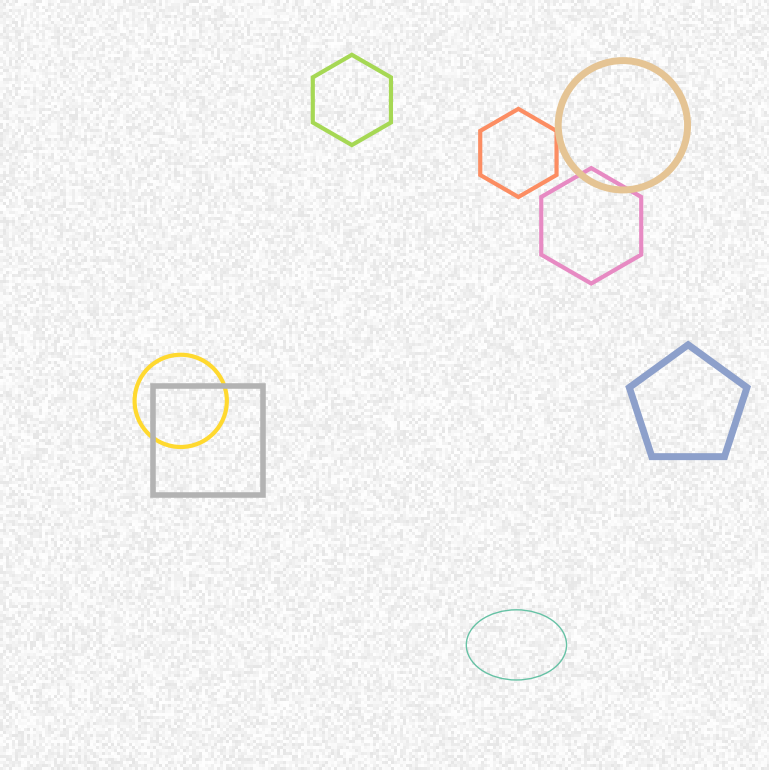[{"shape": "oval", "thickness": 0.5, "radius": 0.33, "center": [0.671, 0.162]}, {"shape": "hexagon", "thickness": 1.5, "radius": 0.29, "center": [0.673, 0.801]}, {"shape": "pentagon", "thickness": 2.5, "radius": 0.4, "center": [0.894, 0.472]}, {"shape": "hexagon", "thickness": 1.5, "radius": 0.37, "center": [0.768, 0.707]}, {"shape": "hexagon", "thickness": 1.5, "radius": 0.29, "center": [0.457, 0.87]}, {"shape": "circle", "thickness": 1.5, "radius": 0.3, "center": [0.235, 0.479]}, {"shape": "circle", "thickness": 2.5, "radius": 0.42, "center": [0.809, 0.837]}, {"shape": "square", "thickness": 2, "radius": 0.36, "center": [0.27, 0.428]}]